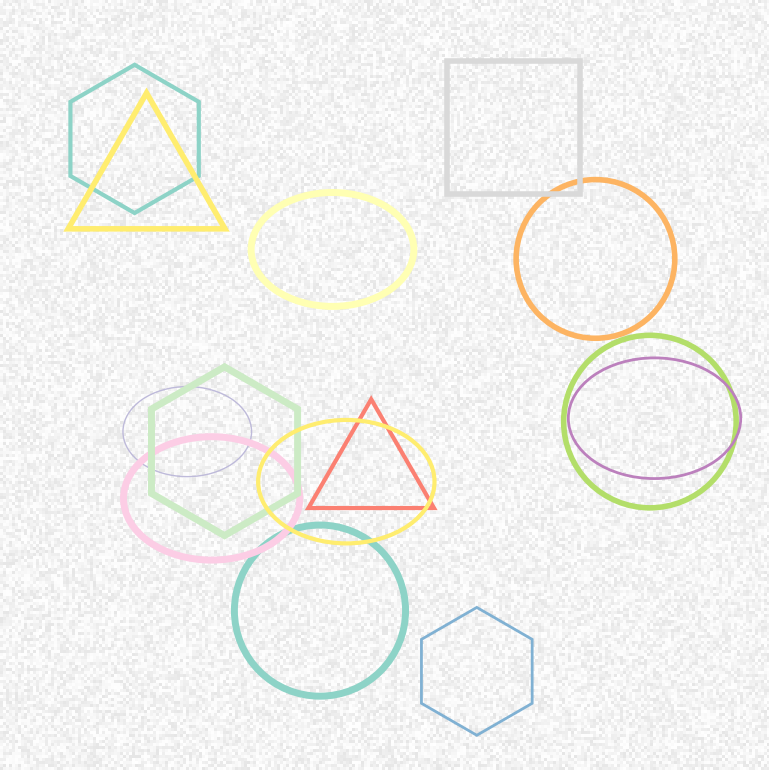[{"shape": "hexagon", "thickness": 1.5, "radius": 0.48, "center": [0.175, 0.82]}, {"shape": "circle", "thickness": 2.5, "radius": 0.56, "center": [0.416, 0.207]}, {"shape": "oval", "thickness": 2.5, "radius": 0.53, "center": [0.432, 0.676]}, {"shape": "oval", "thickness": 0.5, "radius": 0.42, "center": [0.243, 0.439]}, {"shape": "triangle", "thickness": 1.5, "radius": 0.47, "center": [0.482, 0.387]}, {"shape": "hexagon", "thickness": 1, "radius": 0.42, "center": [0.619, 0.128]}, {"shape": "circle", "thickness": 2, "radius": 0.52, "center": [0.773, 0.664]}, {"shape": "circle", "thickness": 2, "radius": 0.56, "center": [0.844, 0.453]}, {"shape": "oval", "thickness": 2.5, "radius": 0.57, "center": [0.275, 0.353]}, {"shape": "square", "thickness": 2, "radius": 0.43, "center": [0.667, 0.834]}, {"shape": "oval", "thickness": 1, "radius": 0.56, "center": [0.85, 0.457]}, {"shape": "hexagon", "thickness": 2.5, "radius": 0.55, "center": [0.292, 0.414]}, {"shape": "oval", "thickness": 1.5, "radius": 0.57, "center": [0.45, 0.374]}, {"shape": "triangle", "thickness": 2, "radius": 0.59, "center": [0.19, 0.762]}]